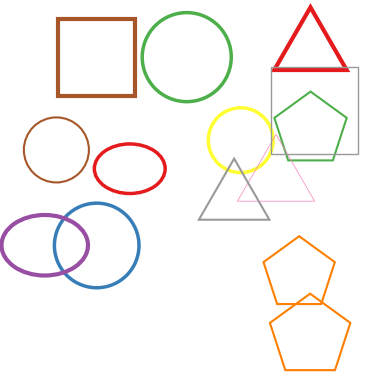[{"shape": "oval", "thickness": 2.5, "radius": 0.46, "center": [0.337, 0.562]}, {"shape": "triangle", "thickness": 3, "radius": 0.54, "center": [0.806, 0.872]}, {"shape": "circle", "thickness": 2.5, "radius": 0.55, "center": [0.251, 0.362]}, {"shape": "pentagon", "thickness": 1.5, "radius": 0.49, "center": [0.807, 0.663]}, {"shape": "circle", "thickness": 2.5, "radius": 0.58, "center": [0.485, 0.852]}, {"shape": "oval", "thickness": 3, "radius": 0.56, "center": [0.116, 0.363]}, {"shape": "pentagon", "thickness": 1.5, "radius": 0.49, "center": [0.777, 0.289]}, {"shape": "pentagon", "thickness": 1.5, "radius": 0.55, "center": [0.806, 0.127]}, {"shape": "circle", "thickness": 2.5, "radius": 0.42, "center": [0.625, 0.636]}, {"shape": "square", "thickness": 3, "radius": 0.5, "center": [0.251, 0.85]}, {"shape": "circle", "thickness": 1.5, "radius": 0.42, "center": [0.146, 0.611]}, {"shape": "triangle", "thickness": 0.5, "radius": 0.58, "center": [0.717, 0.535]}, {"shape": "triangle", "thickness": 1.5, "radius": 0.53, "center": [0.608, 0.482]}, {"shape": "square", "thickness": 1, "radius": 0.56, "center": [0.817, 0.713]}]